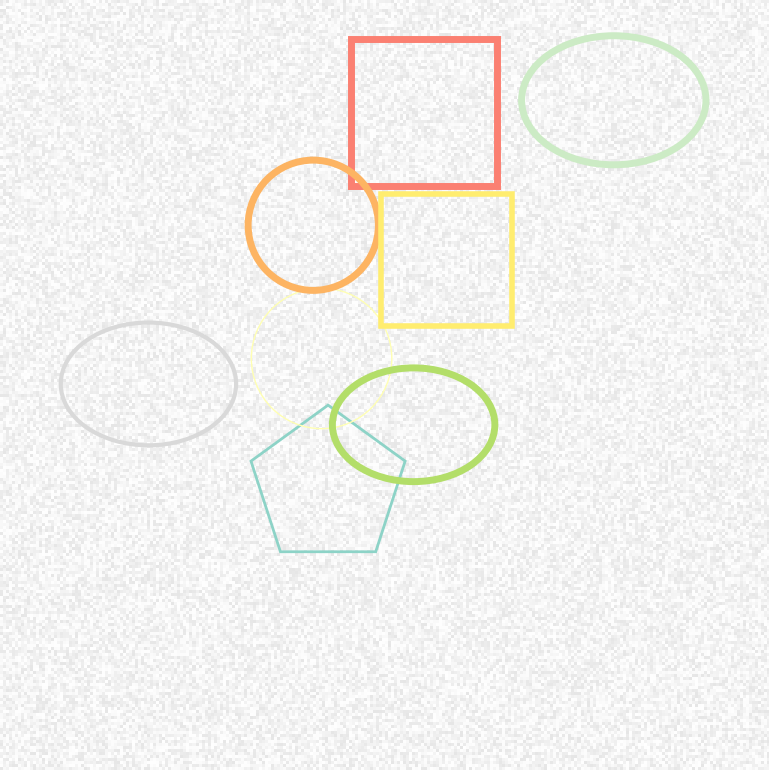[{"shape": "pentagon", "thickness": 1, "radius": 0.53, "center": [0.426, 0.369]}, {"shape": "circle", "thickness": 0.5, "radius": 0.46, "center": [0.418, 0.535]}, {"shape": "square", "thickness": 2.5, "radius": 0.48, "center": [0.551, 0.854]}, {"shape": "circle", "thickness": 2.5, "radius": 0.42, "center": [0.407, 0.707]}, {"shape": "oval", "thickness": 2.5, "radius": 0.53, "center": [0.537, 0.448]}, {"shape": "oval", "thickness": 1.5, "radius": 0.57, "center": [0.193, 0.501]}, {"shape": "oval", "thickness": 2.5, "radius": 0.6, "center": [0.797, 0.87]}, {"shape": "square", "thickness": 2, "radius": 0.43, "center": [0.58, 0.662]}]